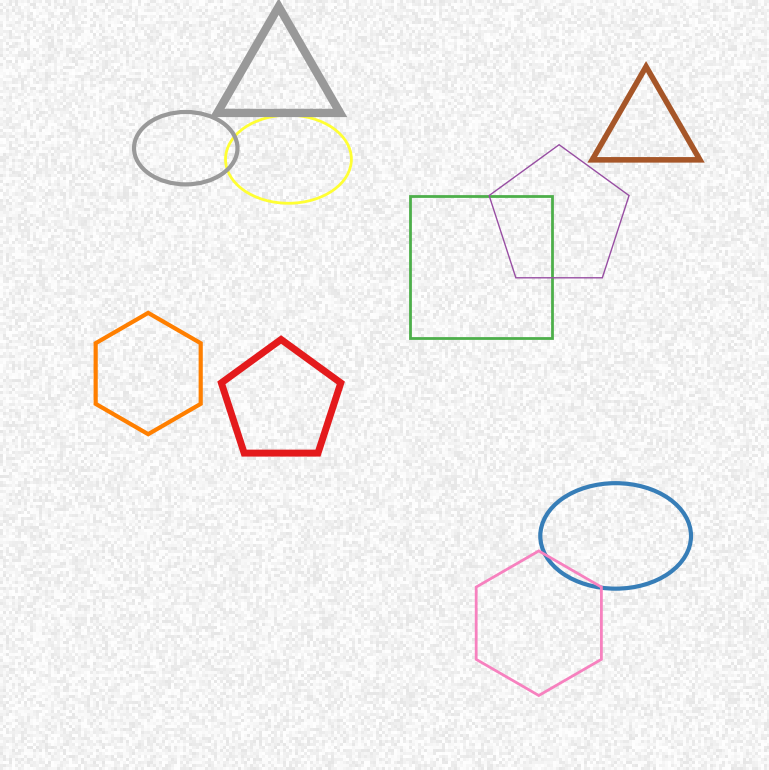[{"shape": "pentagon", "thickness": 2.5, "radius": 0.41, "center": [0.365, 0.478]}, {"shape": "oval", "thickness": 1.5, "radius": 0.49, "center": [0.8, 0.304]}, {"shape": "square", "thickness": 1, "radius": 0.46, "center": [0.624, 0.653]}, {"shape": "pentagon", "thickness": 0.5, "radius": 0.48, "center": [0.726, 0.717]}, {"shape": "hexagon", "thickness": 1.5, "radius": 0.39, "center": [0.192, 0.515]}, {"shape": "oval", "thickness": 1, "radius": 0.41, "center": [0.375, 0.793]}, {"shape": "triangle", "thickness": 2, "radius": 0.4, "center": [0.839, 0.833]}, {"shape": "hexagon", "thickness": 1, "radius": 0.47, "center": [0.7, 0.191]}, {"shape": "triangle", "thickness": 3, "radius": 0.46, "center": [0.362, 0.899]}, {"shape": "oval", "thickness": 1.5, "radius": 0.34, "center": [0.241, 0.808]}]